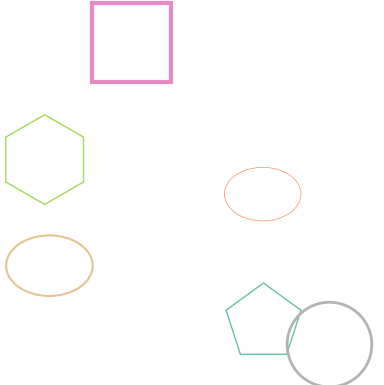[{"shape": "pentagon", "thickness": 1, "radius": 0.51, "center": [0.685, 0.163]}, {"shape": "oval", "thickness": 0.5, "radius": 0.5, "center": [0.682, 0.496]}, {"shape": "square", "thickness": 3, "radius": 0.51, "center": [0.342, 0.889]}, {"shape": "hexagon", "thickness": 1, "radius": 0.58, "center": [0.116, 0.586]}, {"shape": "oval", "thickness": 1.5, "radius": 0.56, "center": [0.128, 0.31]}, {"shape": "circle", "thickness": 2, "radius": 0.55, "center": [0.856, 0.105]}]